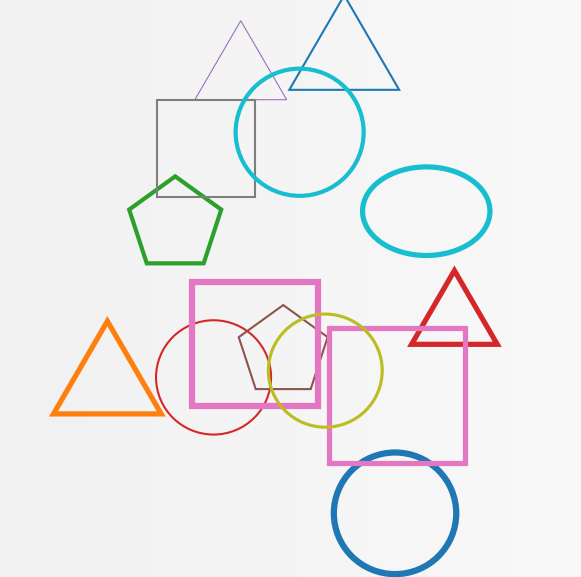[{"shape": "circle", "thickness": 3, "radius": 0.53, "center": [0.68, 0.11]}, {"shape": "triangle", "thickness": 1, "radius": 0.55, "center": [0.592, 0.898]}, {"shape": "triangle", "thickness": 2.5, "radius": 0.54, "center": [0.185, 0.336]}, {"shape": "pentagon", "thickness": 2, "radius": 0.42, "center": [0.301, 0.61]}, {"shape": "triangle", "thickness": 2.5, "radius": 0.43, "center": [0.782, 0.445]}, {"shape": "circle", "thickness": 1, "radius": 0.49, "center": [0.367, 0.346]}, {"shape": "triangle", "thickness": 0.5, "radius": 0.46, "center": [0.414, 0.872]}, {"shape": "pentagon", "thickness": 1, "radius": 0.4, "center": [0.487, 0.39]}, {"shape": "square", "thickness": 2.5, "radius": 0.58, "center": [0.683, 0.315]}, {"shape": "square", "thickness": 3, "radius": 0.54, "center": [0.439, 0.404]}, {"shape": "square", "thickness": 1, "radius": 0.42, "center": [0.354, 0.742]}, {"shape": "circle", "thickness": 1.5, "radius": 0.49, "center": [0.56, 0.357]}, {"shape": "oval", "thickness": 2.5, "radius": 0.55, "center": [0.733, 0.633]}, {"shape": "circle", "thickness": 2, "radius": 0.55, "center": [0.516, 0.77]}]